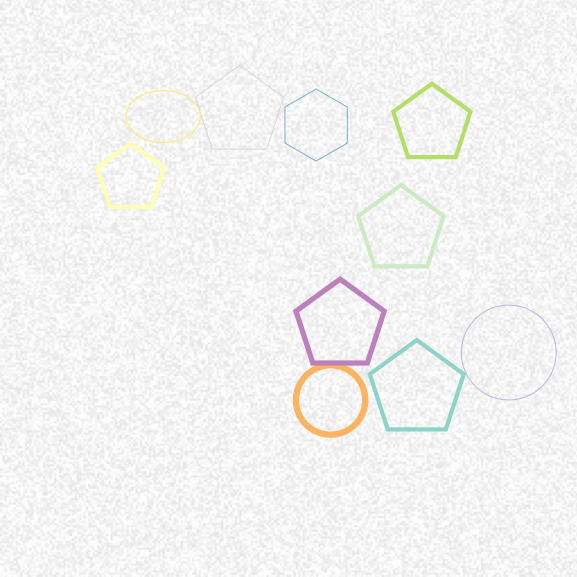[{"shape": "pentagon", "thickness": 2, "radius": 0.43, "center": [0.722, 0.325]}, {"shape": "pentagon", "thickness": 2, "radius": 0.31, "center": [0.226, 0.69]}, {"shape": "circle", "thickness": 0.5, "radius": 0.41, "center": [0.881, 0.389]}, {"shape": "hexagon", "thickness": 0.5, "radius": 0.31, "center": [0.547, 0.783]}, {"shape": "circle", "thickness": 3, "radius": 0.3, "center": [0.573, 0.306]}, {"shape": "pentagon", "thickness": 2, "radius": 0.35, "center": [0.748, 0.784]}, {"shape": "pentagon", "thickness": 0.5, "radius": 0.4, "center": [0.415, 0.806]}, {"shape": "pentagon", "thickness": 2.5, "radius": 0.4, "center": [0.589, 0.435]}, {"shape": "pentagon", "thickness": 2, "radius": 0.39, "center": [0.694, 0.601]}, {"shape": "oval", "thickness": 0.5, "radius": 0.32, "center": [0.283, 0.797]}]